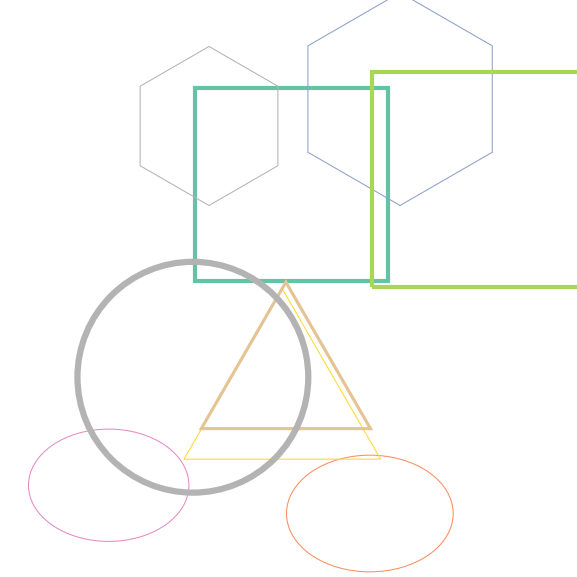[{"shape": "square", "thickness": 2, "radius": 0.83, "center": [0.505, 0.68]}, {"shape": "oval", "thickness": 0.5, "radius": 0.72, "center": [0.64, 0.11]}, {"shape": "hexagon", "thickness": 0.5, "radius": 0.92, "center": [0.693, 0.828]}, {"shape": "oval", "thickness": 0.5, "radius": 0.69, "center": [0.188, 0.159]}, {"shape": "square", "thickness": 2, "radius": 0.93, "center": [0.83, 0.688]}, {"shape": "triangle", "thickness": 0.5, "radius": 0.98, "center": [0.489, 0.302]}, {"shape": "triangle", "thickness": 1.5, "radius": 0.85, "center": [0.495, 0.341]}, {"shape": "hexagon", "thickness": 0.5, "radius": 0.69, "center": [0.362, 0.781]}, {"shape": "circle", "thickness": 3, "radius": 1.0, "center": [0.334, 0.346]}]